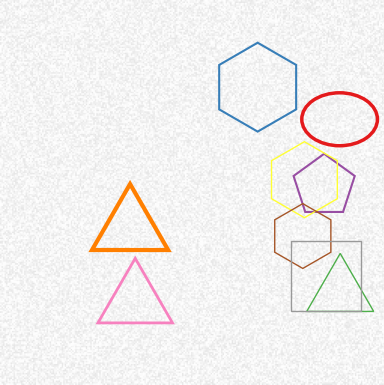[{"shape": "oval", "thickness": 2.5, "radius": 0.49, "center": [0.882, 0.69]}, {"shape": "hexagon", "thickness": 1.5, "radius": 0.58, "center": [0.669, 0.774]}, {"shape": "triangle", "thickness": 1, "radius": 0.5, "center": [0.884, 0.241]}, {"shape": "pentagon", "thickness": 1.5, "radius": 0.42, "center": [0.842, 0.517]}, {"shape": "triangle", "thickness": 3, "radius": 0.57, "center": [0.338, 0.408]}, {"shape": "hexagon", "thickness": 1, "radius": 0.49, "center": [0.791, 0.533]}, {"shape": "hexagon", "thickness": 1, "radius": 0.42, "center": [0.786, 0.387]}, {"shape": "triangle", "thickness": 2, "radius": 0.56, "center": [0.351, 0.217]}, {"shape": "square", "thickness": 1, "radius": 0.45, "center": [0.847, 0.282]}]